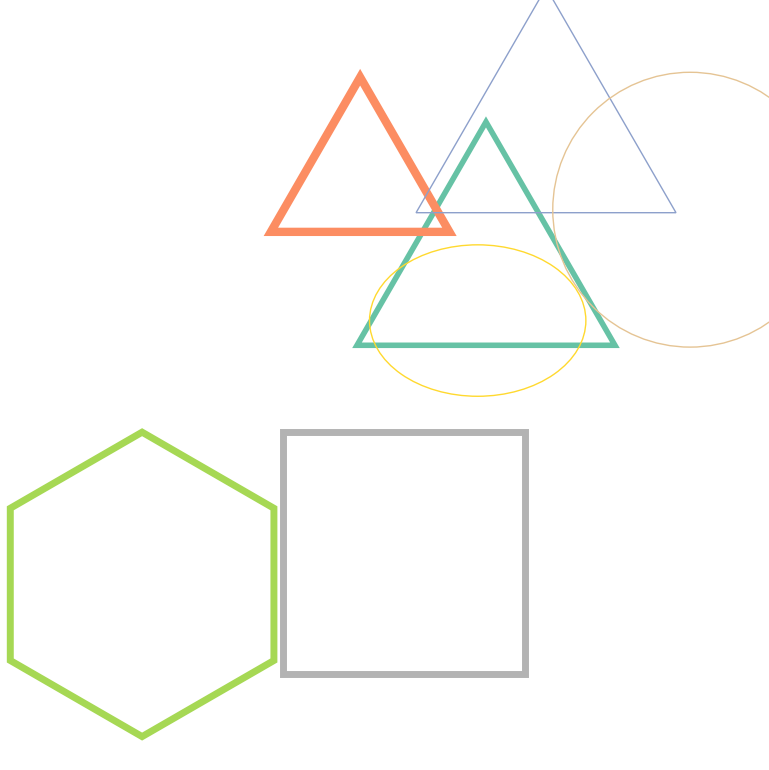[{"shape": "triangle", "thickness": 2, "radius": 0.97, "center": [0.631, 0.648]}, {"shape": "triangle", "thickness": 3, "radius": 0.67, "center": [0.468, 0.766]}, {"shape": "triangle", "thickness": 0.5, "radius": 0.97, "center": [0.709, 0.821]}, {"shape": "hexagon", "thickness": 2.5, "radius": 0.99, "center": [0.185, 0.241]}, {"shape": "oval", "thickness": 0.5, "radius": 0.7, "center": [0.62, 0.584]}, {"shape": "circle", "thickness": 0.5, "radius": 0.89, "center": [0.896, 0.728]}, {"shape": "square", "thickness": 2.5, "radius": 0.79, "center": [0.525, 0.282]}]